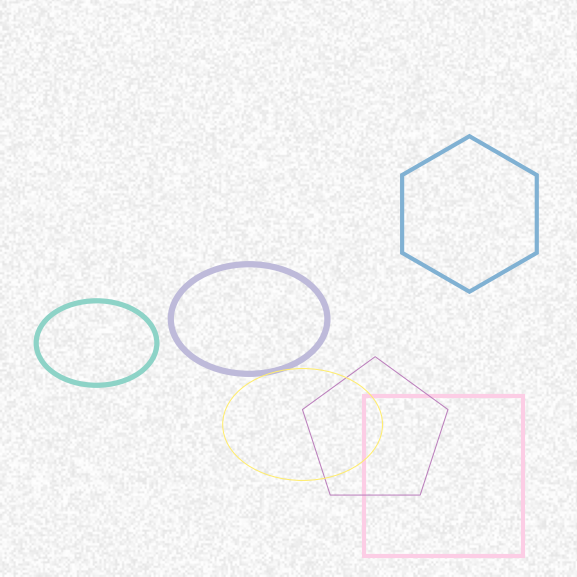[{"shape": "oval", "thickness": 2.5, "radius": 0.52, "center": [0.167, 0.405]}, {"shape": "oval", "thickness": 3, "radius": 0.68, "center": [0.431, 0.447]}, {"shape": "hexagon", "thickness": 2, "radius": 0.67, "center": [0.813, 0.629]}, {"shape": "square", "thickness": 2, "radius": 0.69, "center": [0.768, 0.174]}, {"shape": "pentagon", "thickness": 0.5, "radius": 0.66, "center": [0.65, 0.249]}, {"shape": "oval", "thickness": 0.5, "radius": 0.69, "center": [0.524, 0.264]}]